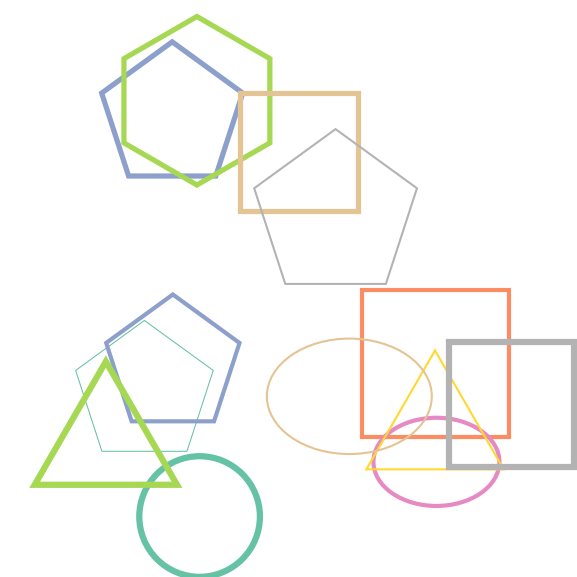[{"shape": "circle", "thickness": 3, "radius": 0.52, "center": [0.346, 0.105]}, {"shape": "pentagon", "thickness": 0.5, "radius": 0.63, "center": [0.25, 0.319]}, {"shape": "square", "thickness": 2, "radius": 0.64, "center": [0.754, 0.37]}, {"shape": "pentagon", "thickness": 2.5, "radius": 0.64, "center": [0.298, 0.798]}, {"shape": "pentagon", "thickness": 2, "radius": 0.61, "center": [0.299, 0.368]}, {"shape": "oval", "thickness": 2, "radius": 0.55, "center": [0.756, 0.199]}, {"shape": "triangle", "thickness": 3, "radius": 0.71, "center": [0.183, 0.231]}, {"shape": "hexagon", "thickness": 2.5, "radius": 0.73, "center": [0.341, 0.825]}, {"shape": "triangle", "thickness": 1, "radius": 0.69, "center": [0.753, 0.255]}, {"shape": "oval", "thickness": 1, "radius": 0.71, "center": [0.605, 0.313]}, {"shape": "square", "thickness": 2.5, "radius": 0.51, "center": [0.518, 0.736]}, {"shape": "pentagon", "thickness": 1, "radius": 0.74, "center": [0.581, 0.627]}, {"shape": "square", "thickness": 3, "radius": 0.54, "center": [0.885, 0.299]}]